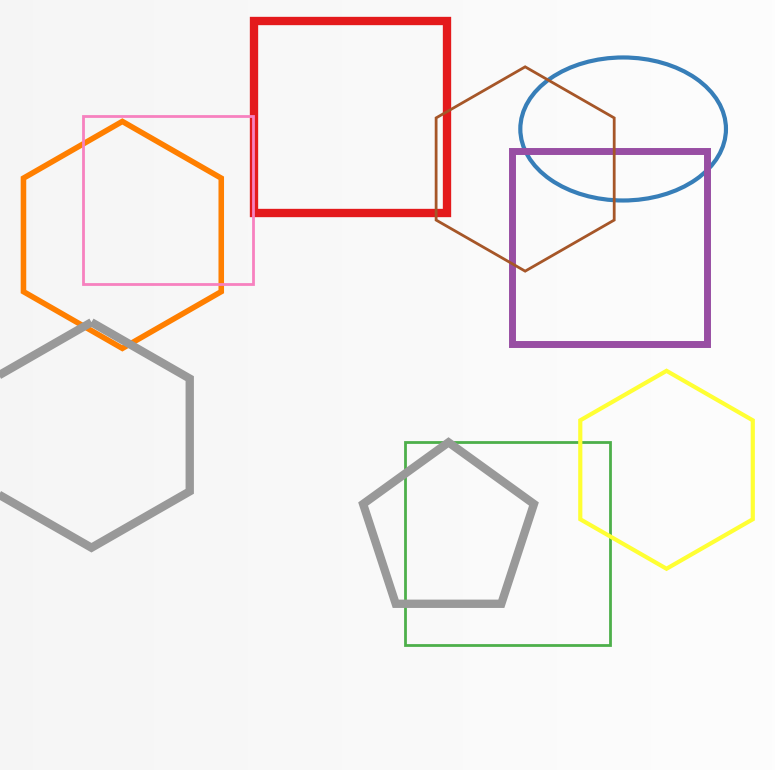[{"shape": "square", "thickness": 3, "radius": 0.62, "center": [0.452, 0.848]}, {"shape": "oval", "thickness": 1.5, "radius": 0.66, "center": [0.804, 0.832]}, {"shape": "square", "thickness": 1, "radius": 0.66, "center": [0.655, 0.294]}, {"shape": "square", "thickness": 2.5, "radius": 0.63, "center": [0.786, 0.678]}, {"shape": "hexagon", "thickness": 2, "radius": 0.74, "center": [0.158, 0.695]}, {"shape": "hexagon", "thickness": 1.5, "radius": 0.64, "center": [0.86, 0.39]}, {"shape": "hexagon", "thickness": 1, "radius": 0.66, "center": [0.678, 0.781]}, {"shape": "square", "thickness": 1, "radius": 0.55, "center": [0.217, 0.74]}, {"shape": "hexagon", "thickness": 3, "radius": 0.73, "center": [0.118, 0.435]}, {"shape": "pentagon", "thickness": 3, "radius": 0.58, "center": [0.579, 0.31]}]